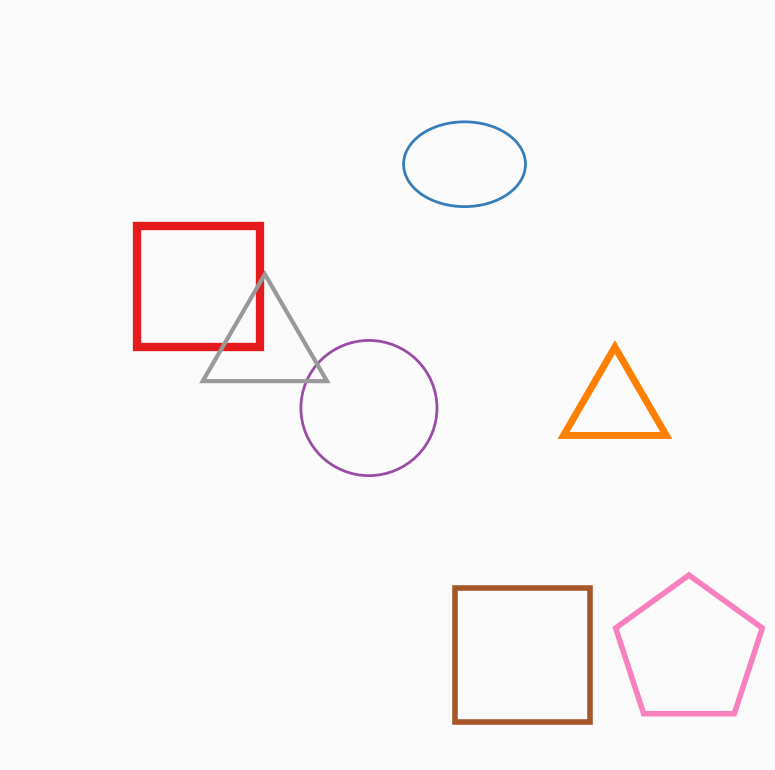[{"shape": "square", "thickness": 3, "radius": 0.39, "center": [0.256, 0.628]}, {"shape": "oval", "thickness": 1, "radius": 0.39, "center": [0.599, 0.787]}, {"shape": "circle", "thickness": 1, "radius": 0.44, "center": [0.476, 0.47]}, {"shape": "triangle", "thickness": 2.5, "radius": 0.38, "center": [0.793, 0.473]}, {"shape": "square", "thickness": 2, "radius": 0.43, "center": [0.674, 0.149]}, {"shape": "pentagon", "thickness": 2, "radius": 0.5, "center": [0.889, 0.154]}, {"shape": "triangle", "thickness": 1.5, "radius": 0.46, "center": [0.342, 0.551]}]